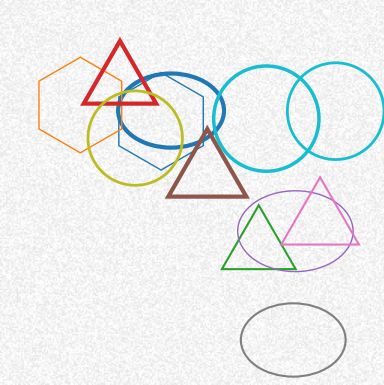[{"shape": "oval", "thickness": 3, "radius": 0.69, "center": [0.444, 0.713]}, {"shape": "hexagon", "thickness": 1, "radius": 0.63, "center": [0.418, 0.685]}, {"shape": "hexagon", "thickness": 1, "radius": 0.62, "center": [0.209, 0.727]}, {"shape": "triangle", "thickness": 1.5, "radius": 0.55, "center": [0.672, 0.356]}, {"shape": "triangle", "thickness": 3, "radius": 0.54, "center": [0.312, 0.785]}, {"shape": "oval", "thickness": 1, "radius": 0.75, "center": [0.767, 0.4]}, {"shape": "triangle", "thickness": 3, "radius": 0.58, "center": [0.538, 0.548]}, {"shape": "triangle", "thickness": 1.5, "radius": 0.58, "center": [0.831, 0.423]}, {"shape": "oval", "thickness": 1.5, "radius": 0.68, "center": [0.762, 0.117]}, {"shape": "circle", "thickness": 2, "radius": 0.61, "center": [0.351, 0.641]}, {"shape": "circle", "thickness": 2.5, "radius": 0.68, "center": [0.692, 0.692]}, {"shape": "circle", "thickness": 2, "radius": 0.63, "center": [0.872, 0.711]}]